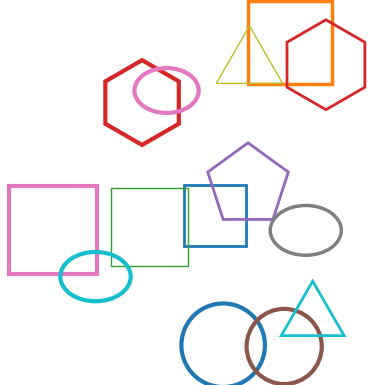[{"shape": "circle", "thickness": 3, "radius": 0.54, "center": [0.58, 0.103]}, {"shape": "square", "thickness": 2, "radius": 0.4, "center": [0.558, 0.44]}, {"shape": "square", "thickness": 2.5, "radius": 0.54, "center": [0.753, 0.89]}, {"shape": "square", "thickness": 1, "radius": 0.51, "center": [0.388, 0.41]}, {"shape": "hexagon", "thickness": 3, "radius": 0.55, "center": [0.369, 0.734]}, {"shape": "hexagon", "thickness": 2, "radius": 0.58, "center": [0.847, 0.832]}, {"shape": "pentagon", "thickness": 2, "radius": 0.55, "center": [0.644, 0.519]}, {"shape": "circle", "thickness": 3, "radius": 0.49, "center": [0.738, 0.1]}, {"shape": "oval", "thickness": 3, "radius": 0.42, "center": [0.433, 0.765]}, {"shape": "square", "thickness": 3, "radius": 0.57, "center": [0.137, 0.403]}, {"shape": "oval", "thickness": 2.5, "radius": 0.46, "center": [0.794, 0.402]}, {"shape": "triangle", "thickness": 1, "radius": 0.5, "center": [0.648, 0.833]}, {"shape": "triangle", "thickness": 2, "radius": 0.47, "center": [0.812, 0.175]}, {"shape": "oval", "thickness": 3, "radius": 0.46, "center": [0.248, 0.282]}]